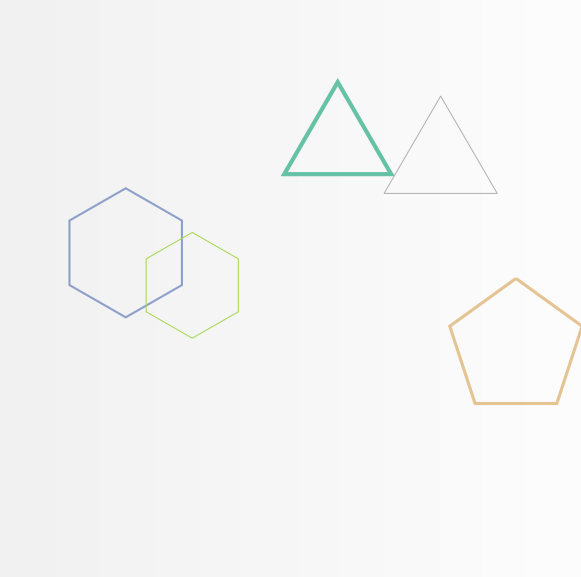[{"shape": "triangle", "thickness": 2, "radius": 0.53, "center": [0.581, 0.751]}, {"shape": "hexagon", "thickness": 1, "radius": 0.56, "center": [0.216, 0.561]}, {"shape": "hexagon", "thickness": 0.5, "radius": 0.46, "center": [0.331, 0.505]}, {"shape": "pentagon", "thickness": 1.5, "radius": 0.6, "center": [0.888, 0.397]}, {"shape": "triangle", "thickness": 0.5, "radius": 0.56, "center": [0.758, 0.72]}]